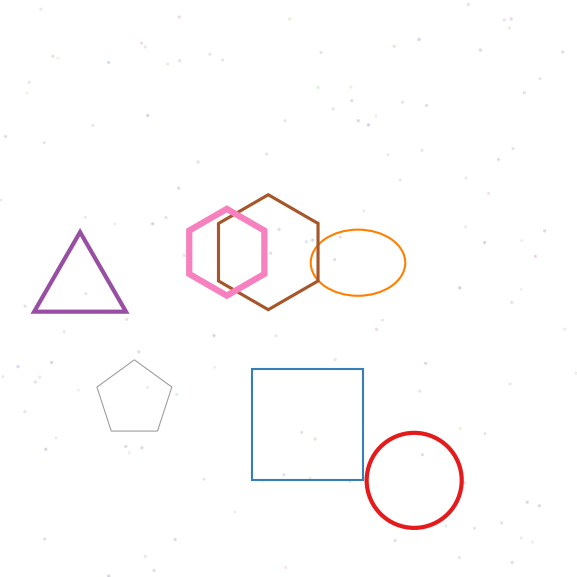[{"shape": "circle", "thickness": 2, "radius": 0.41, "center": [0.717, 0.167]}, {"shape": "square", "thickness": 1, "radius": 0.48, "center": [0.533, 0.264]}, {"shape": "triangle", "thickness": 2, "radius": 0.46, "center": [0.139, 0.505]}, {"shape": "oval", "thickness": 1, "radius": 0.41, "center": [0.62, 0.544]}, {"shape": "hexagon", "thickness": 1.5, "radius": 0.5, "center": [0.465, 0.562]}, {"shape": "hexagon", "thickness": 3, "radius": 0.38, "center": [0.393, 0.562]}, {"shape": "pentagon", "thickness": 0.5, "radius": 0.34, "center": [0.233, 0.308]}]